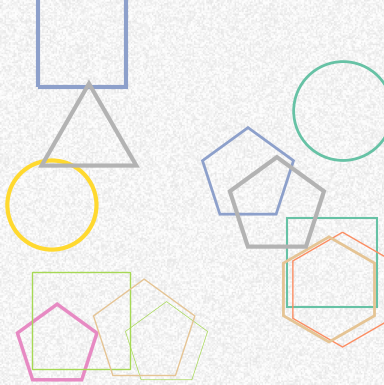[{"shape": "square", "thickness": 1.5, "radius": 0.58, "center": [0.862, 0.318]}, {"shape": "circle", "thickness": 2, "radius": 0.64, "center": [0.891, 0.712]}, {"shape": "hexagon", "thickness": 1, "radius": 0.75, "center": [0.89, 0.248]}, {"shape": "square", "thickness": 3, "radius": 0.57, "center": [0.214, 0.889]}, {"shape": "pentagon", "thickness": 2, "radius": 0.62, "center": [0.644, 0.544]}, {"shape": "pentagon", "thickness": 2.5, "radius": 0.54, "center": [0.149, 0.101]}, {"shape": "pentagon", "thickness": 0.5, "radius": 0.56, "center": [0.432, 0.104]}, {"shape": "square", "thickness": 1, "radius": 0.63, "center": [0.211, 0.168]}, {"shape": "circle", "thickness": 3, "radius": 0.58, "center": [0.135, 0.467]}, {"shape": "hexagon", "thickness": 2, "radius": 0.68, "center": [0.854, 0.248]}, {"shape": "pentagon", "thickness": 1, "radius": 0.69, "center": [0.374, 0.137]}, {"shape": "triangle", "thickness": 3, "radius": 0.71, "center": [0.231, 0.641]}, {"shape": "pentagon", "thickness": 3, "radius": 0.64, "center": [0.719, 0.463]}]